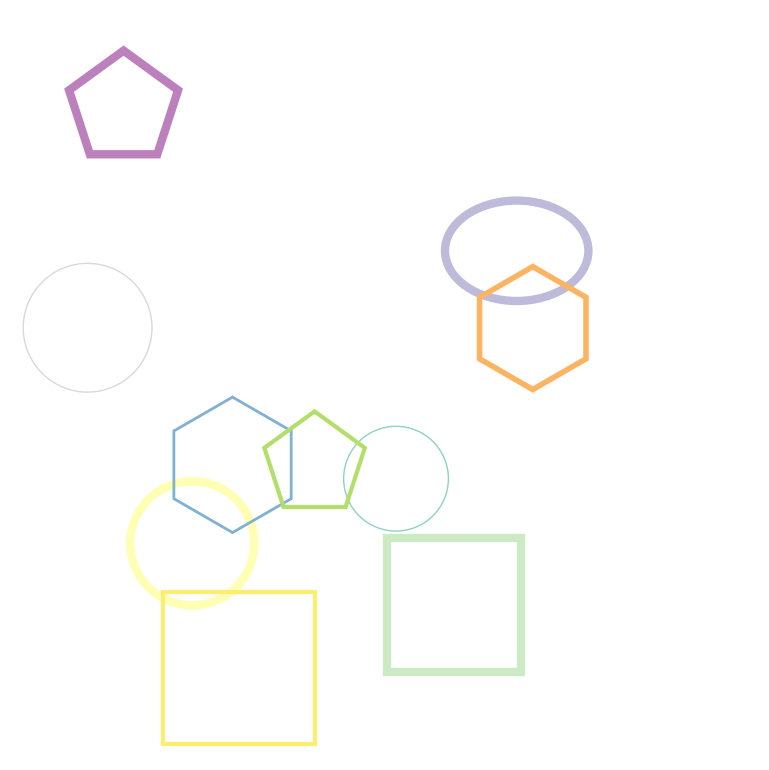[{"shape": "circle", "thickness": 0.5, "radius": 0.34, "center": [0.514, 0.378]}, {"shape": "circle", "thickness": 3, "radius": 0.4, "center": [0.25, 0.294]}, {"shape": "oval", "thickness": 3, "radius": 0.47, "center": [0.671, 0.674]}, {"shape": "hexagon", "thickness": 1, "radius": 0.44, "center": [0.302, 0.396]}, {"shape": "hexagon", "thickness": 2, "radius": 0.4, "center": [0.692, 0.574]}, {"shape": "pentagon", "thickness": 1.5, "radius": 0.34, "center": [0.409, 0.397]}, {"shape": "circle", "thickness": 0.5, "radius": 0.42, "center": [0.114, 0.574]}, {"shape": "pentagon", "thickness": 3, "radius": 0.37, "center": [0.16, 0.86]}, {"shape": "square", "thickness": 3, "radius": 0.44, "center": [0.59, 0.215]}, {"shape": "square", "thickness": 1.5, "radius": 0.49, "center": [0.31, 0.133]}]